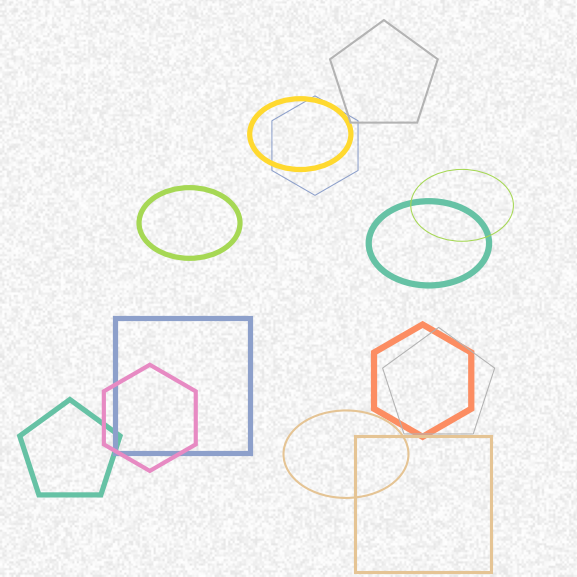[{"shape": "pentagon", "thickness": 2.5, "radius": 0.46, "center": [0.121, 0.216]}, {"shape": "oval", "thickness": 3, "radius": 0.52, "center": [0.743, 0.578]}, {"shape": "hexagon", "thickness": 3, "radius": 0.49, "center": [0.732, 0.34]}, {"shape": "hexagon", "thickness": 0.5, "radius": 0.43, "center": [0.545, 0.747]}, {"shape": "square", "thickness": 2.5, "radius": 0.58, "center": [0.316, 0.331]}, {"shape": "hexagon", "thickness": 2, "radius": 0.46, "center": [0.259, 0.276]}, {"shape": "oval", "thickness": 0.5, "radius": 0.44, "center": [0.8, 0.644]}, {"shape": "oval", "thickness": 2.5, "radius": 0.44, "center": [0.328, 0.613]}, {"shape": "oval", "thickness": 2.5, "radius": 0.44, "center": [0.52, 0.767]}, {"shape": "square", "thickness": 1.5, "radius": 0.59, "center": [0.733, 0.127]}, {"shape": "oval", "thickness": 1, "radius": 0.54, "center": [0.599, 0.213]}, {"shape": "pentagon", "thickness": 1, "radius": 0.49, "center": [0.665, 0.866]}, {"shape": "pentagon", "thickness": 0.5, "radius": 0.51, "center": [0.76, 0.33]}]